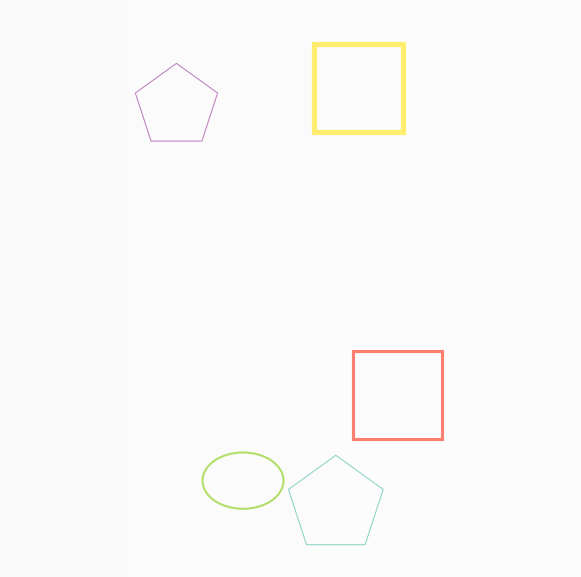[{"shape": "pentagon", "thickness": 0.5, "radius": 0.43, "center": [0.578, 0.125]}, {"shape": "square", "thickness": 1.5, "radius": 0.38, "center": [0.684, 0.315]}, {"shape": "oval", "thickness": 1, "radius": 0.35, "center": [0.418, 0.167]}, {"shape": "pentagon", "thickness": 0.5, "radius": 0.37, "center": [0.304, 0.815]}, {"shape": "square", "thickness": 2.5, "radius": 0.38, "center": [0.617, 0.846]}]